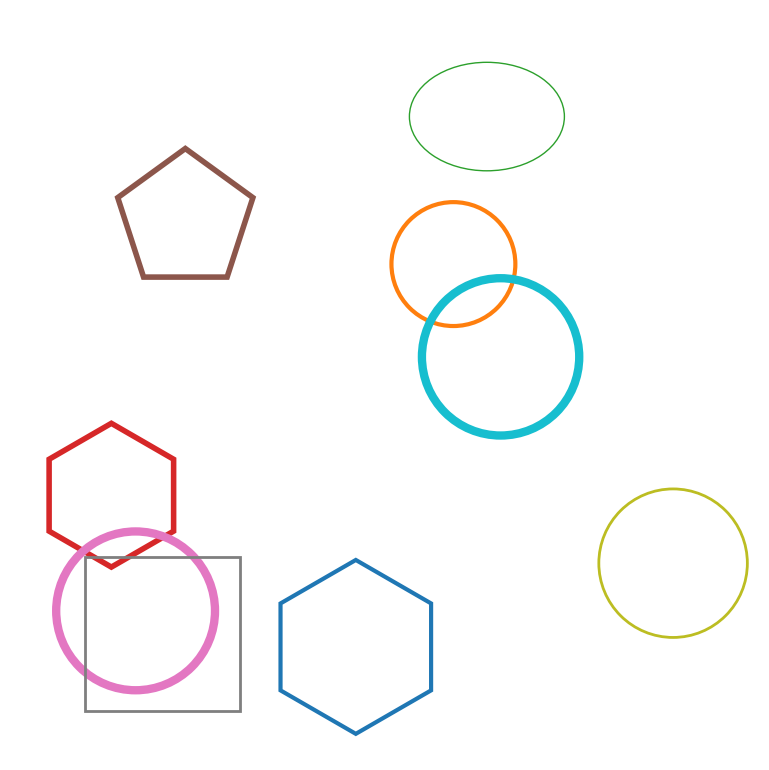[{"shape": "hexagon", "thickness": 1.5, "radius": 0.56, "center": [0.462, 0.16]}, {"shape": "circle", "thickness": 1.5, "radius": 0.4, "center": [0.589, 0.657]}, {"shape": "oval", "thickness": 0.5, "radius": 0.5, "center": [0.632, 0.849]}, {"shape": "hexagon", "thickness": 2, "radius": 0.47, "center": [0.145, 0.357]}, {"shape": "pentagon", "thickness": 2, "radius": 0.46, "center": [0.241, 0.715]}, {"shape": "circle", "thickness": 3, "radius": 0.52, "center": [0.176, 0.207]}, {"shape": "square", "thickness": 1, "radius": 0.5, "center": [0.211, 0.177]}, {"shape": "circle", "thickness": 1, "radius": 0.48, "center": [0.874, 0.269]}, {"shape": "circle", "thickness": 3, "radius": 0.51, "center": [0.65, 0.537]}]